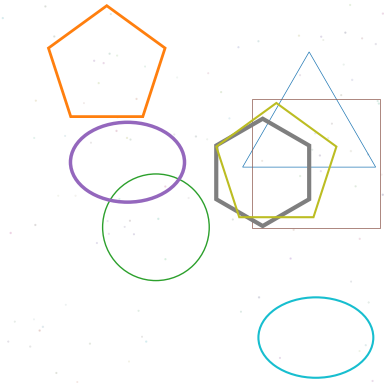[{"shape": "triangle", "thickness": 0.5, "radius": 1.0, "center": [0.803, 0.666]}, {"shape": "pentagon", "thickness": 2, "radius": 0.8, "center": [0.277, 0.826]}, {"shape": "circle", "thickness": 1, "radius": 0.69, "center": [0.405, 0.41]}, {"shape": "oval", "thickness": 2.5, "radius": 0.74, "center": [0.331, 0.579]}, {"shape": "square", "thickness": 0.5, "radius": 0.83, "center": [0.821, 0.575]}, {"shape": "hexagon", "thickness": 3, "radius": 0.7, "center": [0.682, 0.552]}, {"shape": "pentagon", "thickness": 1.5, "radius": 0.82, "center": [0.718, 0.568]}, {"shape": "oval", "thickness": 1.5, "radius": 0.75, "center": [0.82, 0.123]}]